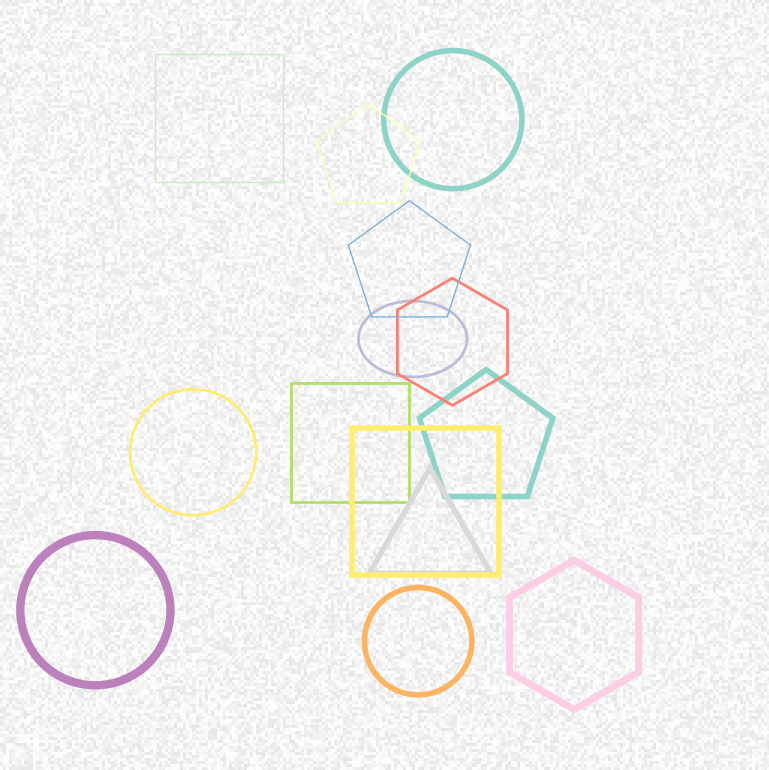[{"shape": "pentagon", "thickness": 2, "radius": 0.46, "center": [0.631, 0.429]}, {"shape": "circle", "thickness": 2, "radius": 0.45, "center": [0.588, 0.845]}, {"shape": "pentagon", "thickness": 0.5, "radius": 0.35, "center": [0.479, 0.794]}, {"shape": "oval", "thickness": 1, "radius": 0.35, "center": [0.536, 0.56]}, {"shape": "hexagon", "thickness": 1, "radius": 0.41, "center": [0.588, 0.556]}, {"shape": "pentagon", "thickness": 0.5, "radius": 0.42, "center": [0.532, 0.656]}, {"shape": "circle", "thickness": 2, "radius": 0.35, "center": [0.543, 0.167]}, {"shape": "square", "thickness": 1, "radius": 0.39, "center": [0.454, 0.425]}, {"shape": "hexagon", "thickness": 2.5, "radius": 0.48, "center": [0.746, 0.176]}, {"shape": "triangle", "thickness": 2, "radius": 0.46, "center": [0.558, 0.301]}, {"shape": "circle", "thickness": 3, "radius": 0.49, "center": [0.124, 0.208]}, {"shape": "square", "thickness": 0.5, "radius": 0.42, "center": [0.285, 0.847]}, {"shape": "circle", "thickness": 1, "radius": 0.41, "center": [0.251, 0.413]}, {"shape": "square", "thickness": 2, "radius": 0.48, "center": [0.552, 0.348]}]